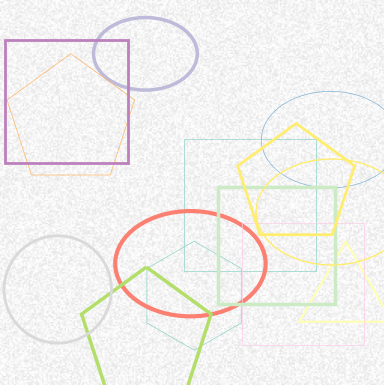[{"shape": "hexagon", "thickness": 0.5, "radius": 0.71, "center": [0.504, 0.232]}, {"shape": "square", "thickness": 0.5, "radius": 0.86, "center": [0.648, 0.467]}, {"shape": "triangle", "thickness": 1.5, "radius": 0.7, "center": [0.898, 0.234]}, {"shape": "oval", "thickness": 2.5, "radius": 0.67, "center": [0.378, 0.86]}, {"shape": "oval", "thickness": 3, "radius": 0.98, "center": [0.495, 0.315]}, {"shape": "oval", "thickness": 0.5, "radius": 0.9, "center": [0.858, 0.637]}, {"shape": "pentagon", "thickness": 0.5, "radius": 0.87, "center": [0.184, 0.686]}, {"shape": "pentagon", "thickness": 2.5, "radius": 0.88, "center": [0.38, 0.129]}, {"shape": "square", "thickness": 0.5, "radius": 0.79, "center": [0.786, 0.263]}, {"shape": "circle", "thickness": 2, "radius": 0.7, "center": [0.15, 0.248]}, {"shape": "square", "thickness": 2, "radius": 0.8, "center": [0.172, 0.736]}, {"shape": "square", "thickness": 2.5, "radius": 0.76, "center": [0.718, 0.363]}, {"shape": "oval", "thickness": 1, "radius": 0.98, "center": [0.862, 0.449]}, {"shape": "pentagon", "thickness": 2, "radius": 0.8, "center": [0.769, 0.52]}]